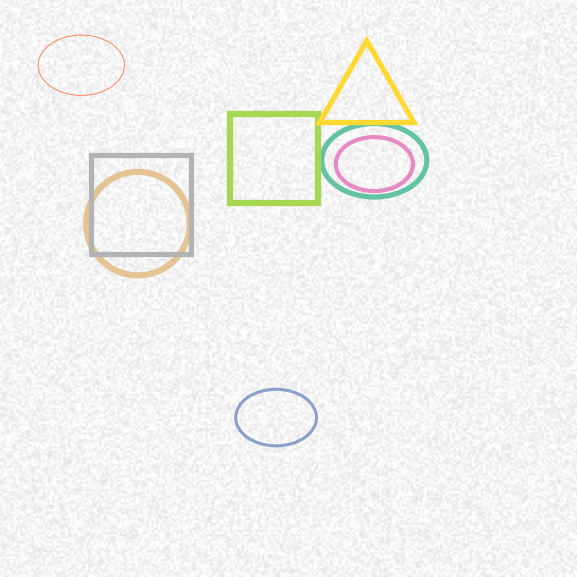[{"shape": "oval", "thickness": 2.5, "radius": 0.45, "center": [0.648, 0.722]}, {"shape": "oval", "thickness": 0.5, "radius": 0.37, "center": [0.141, 0.886]}, {"shape": "oval", "thickness": 1.5, "radius": 0.35, "center": [0.478, 0.276]}, {"shape": "oval", "thickness": 2, "radius": 0.33, "center": [0.648, 0.715]}, {"shape": "square", "thickness": 3, "radius": 0.38, "center": [0.474, 0.724]}, {"shape": "triangle", "thickness": 2.5, "radius": 0.47, "center": [0.635, 0.834]}, {"shape": "circle", "thickness": 3, "radius": 0.45, "center": [0.239, 0.612]}, {"shape": "square", "thickness": 2.5, "radius": 0.43, "center": [0.244, 0.645]}]